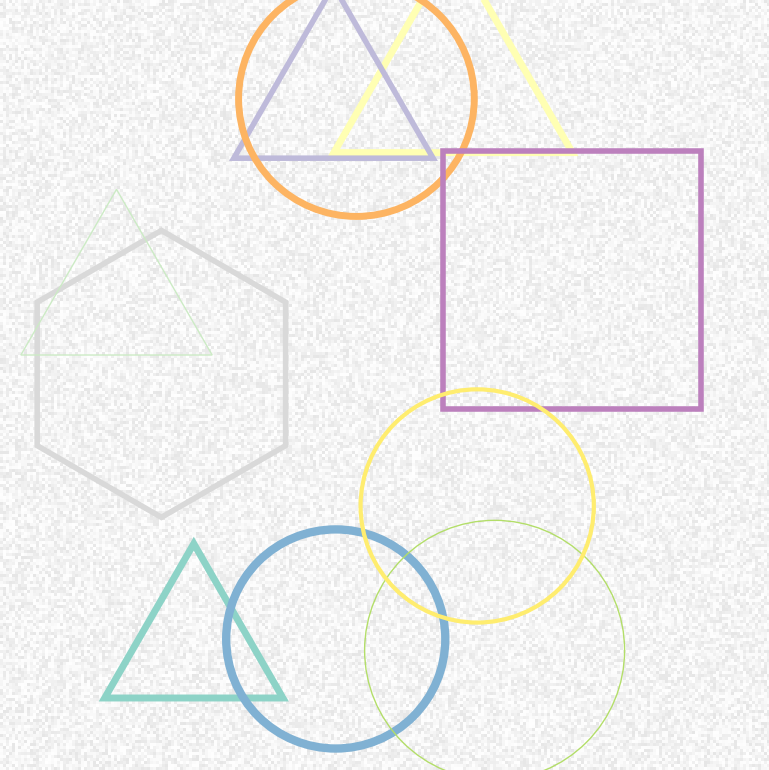[{"shape": "triangle", "thickness": 2.5, "radius": 0.67, "center": [0.252, 0.16]}, {"shape": "triangle", "thickness": 2.5, "radius": 0.89, "center": [0.589, 0.891]}, {"shape": "triangle", "thickness": 2, "radius": 0.75, "center": [0.433, 0.869]}, {"shape": "circle", "thickness": 3, "radius": 0.71, "center": [0.436, 0.17]}, {"shape": "circle", "thickness": 2.5, "radius": 0.77, "center": [0.463, 0.872]}, {"shape": "circle", "thickness": 0.5, "radius": 0.84, "center": [0.642, 0.155]}, {"shape": "hexagon", "thickness": 2, "radius": 0.93, "center": [0.21, 0.514]}, {"shape": "square", "thickness": 2, "radius": 0.84, "center": [0.742, 0.637]}, {"shape": "triangle", "thickness": 0.5, "radius": 0.72, "center": [0.151, 0.611]}, {"shape": "circle", "thickness": 1.5, "radius": 0.76, "center": [0.62, 0.343]}]